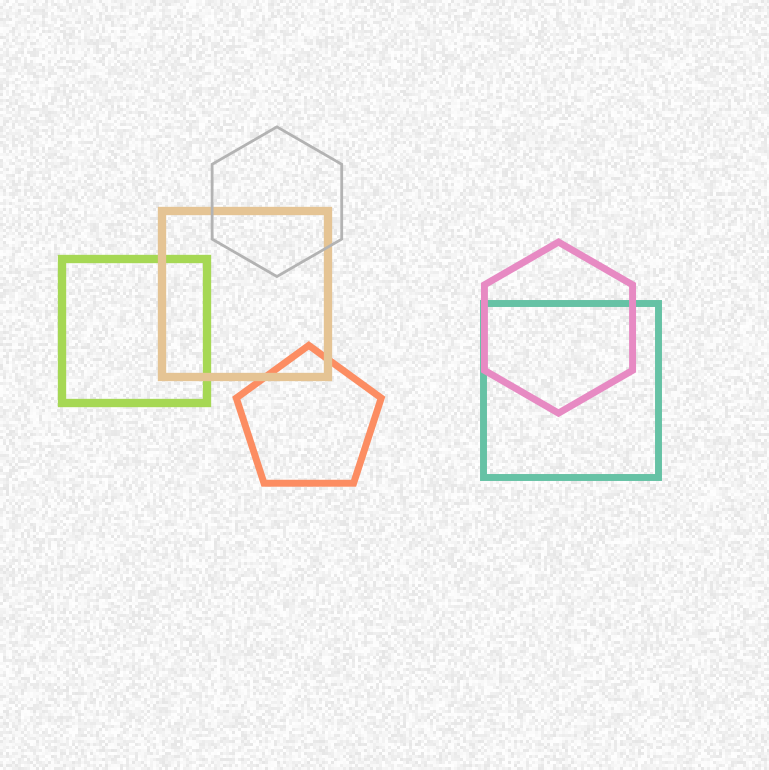[{"shape": "square", "thickness": 2.5, "radius": 0.57, "center": [0.741, 0.494]}, {"shape": "pentagon", "thickness": 2.5, "radius": 0.49, "center": [0.401, 0.452]}, {"shape": "hexagon", "thickness": 2.5, "radius": 0.56, "center": [0.725, 0.575]}, {"shape": "square", "thickness": 3, "radius": 0.47, "center": [0.175, 0.57]}, {"shape": "square", "thickness": 3, "radius": 0.54, "center": [0.318, 0.618]}, {"shape": "hexagon", "thickness": 1, "radius": 0.49, "center": [0.36, 0.738]}]